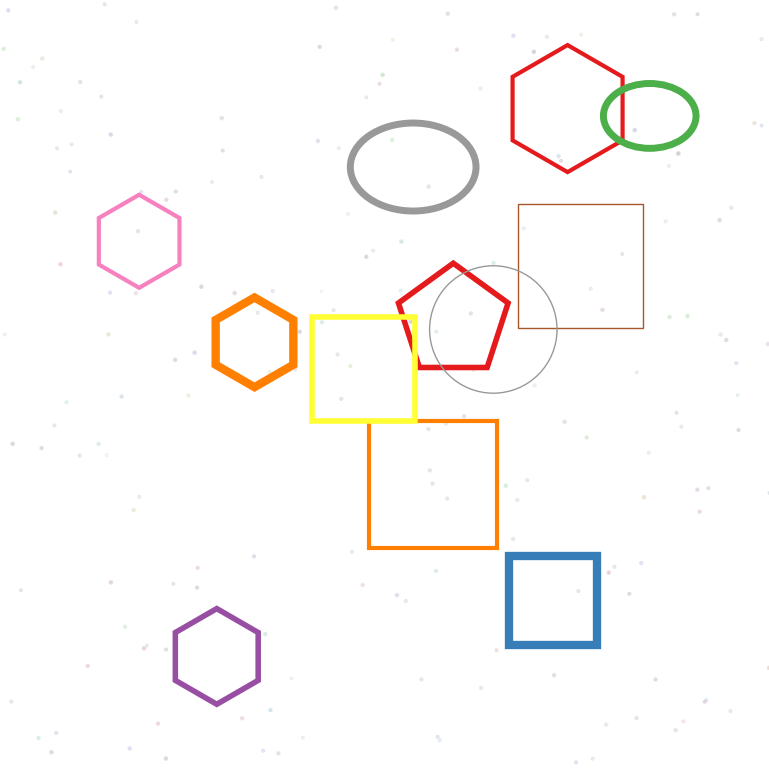[{"shape": "hexagon", "thickness": 1.5, "radius": 0.41, "center": [0.737, 0.859]}, {"shape": "pentagon", "thickness": 2, "radius": 0.37, "center": [0.589, 0.583]}, {"shape": "square", "thickness": 3, "radius": 0.29, "center": [0.718, 0.22]}, {"shape": "oval", "thickness": 2.5, "radius": 0.3, "center": [0.844, 0.849]}, {"shape": "hexagon", "thickness": 2, "radius": 0.31, "center": [0.282, 0.147]}, {"shape": "square", "thickness": 1.5, "radius": 0.41, "center": [0.562, 0.371]}, {"shape": "hexagon", "thickness": 3, "radius": 0.29, "center": [0.331, 0.555]}, {"shape": "square", "thickness": 2, "radius": 0.34, "center": [0.472, 0.521]}, {"shape": "square", "thickness": 0.5, "radius": 0.4, "center": [0.754, 0.655]}, {"shape": "hexagon", "thickness": 1.5, "radius": 0.3, "center": [0.181, 0.687]}, {"shape": "oval", "thickness": 2.5, "radius": 0.41, "center": [0.537, 0.783]}, {"shape": "circle", "thickness": 0.5, "radius": 0.41, "center": [0.641, 0.572]}]